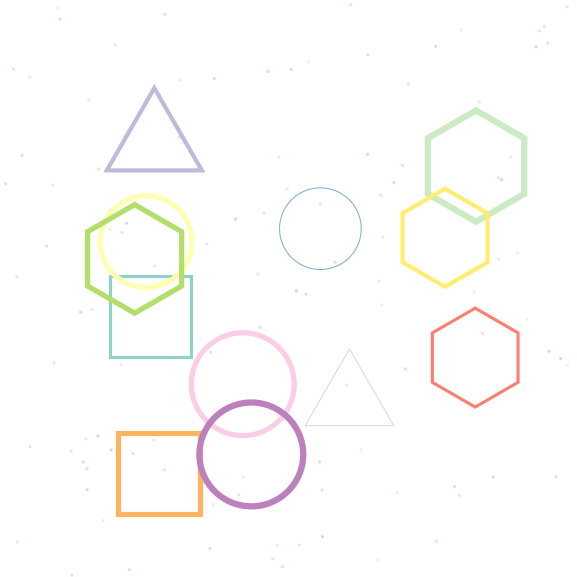[{"shape": "square", "thickness": 1.5, "radius": 0.35, "center": [0.261, 0.451]}, {"shape": "circle", "thickness": 2.5, "radius": 0.4, "center": [0.253, 0.581]}, {"shape": "triangle", "thickness": 2, "radius": 0.47, "center": [0.267, 0.752]}, {"shape": "hexagon", "thickness": 1.5, "radius": 0.43, "center": [0.823, 0.38]}, {"shape": "circle", "thickness": 0.5, "radius": 0.35, "center": [0.555, 0.603]}, {"shape": "square", "thickness": 2.5, "radius": 0.35, "center": [0.275, 0.179]}, {"shape": "hexagon", "thickness": 2.5, "radius": 0.47, "center": [0.233, 0.551]}, {"shape": "circle", "thickness": 2.5, "radius": 0.45, "center": [0.42, 0.334]}, {"shape": "triangle", "thickness": 0.5, "radius": 0.44, "center": [0.605, 0.306]}, {"shape": "circle", "thickness": 3, "radius": 0.45, "center": [0.435, 0.212]}, {"shape": "hexagon", "thickness": 3, "radius": 0.48, "center": [0.824, 0.712]}, {"shape": "hexagon", "thickness": 2, "radius": 0.42, "center": [0.771, 0.587]}]